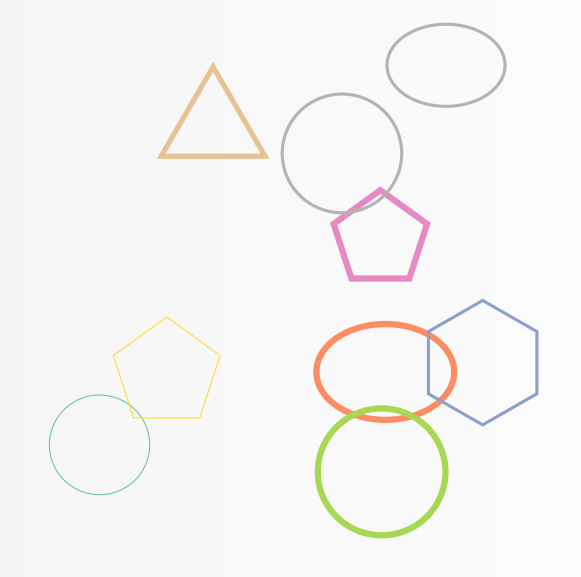[{"shape": "circle", "thickness": 0.5, "radius": 0.43, "center": [0.171, 0.229]}, {"shape": "oval", "thickness": 3, "radius": 0.59, "center": [0.663, 0.355]}, {"shape": "hexagon", "thickness": 1.5, "radius": 0.54, "center": [0.83, 0.371]}, {"shape": "pentagon", "thickness": 3, "radius": 0.42, "center": [0.654, 0.585]}, {"shape": "circle", "thickness": 3, "radius": 0.55, "center": [0.657, 0.182]}, {"shape": "pentagon", "thickness": 0.5, "radius": 0.48, "center": [0.287, 0.354]}, {"shape": "triangle", "thickness": 2.5, "radius": 0.52, "center": [0.367, 0.78]}, {"shape": "oval", "thickness": 1.5, "radius": 0.51, "center": [0.767, 0.886]}, {"shape": "circle", "thickness": 1.5, "radius": 0.51, "center": [0.588, 0.733]}]